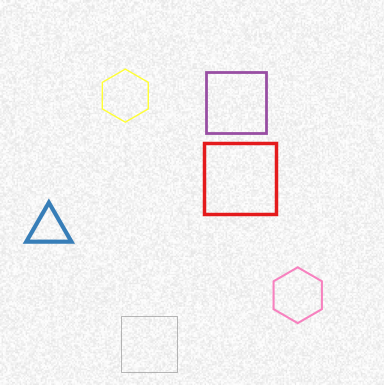[{"shape": "square", "thickness": 2.5, "radius": 0.46, "center": [0.623, 0.536]}, {"shape": "triangle", "thickness": 3, "radius": 0.34, "center": [0.127, 0.406]}, {"shape": "square", "thickness": 2, "radius": 0.39, "center": [0.613, 0.733]}, {"shape": "hexagon", "thickness": 1, "radius": 0.34, "center": [0.325, 0.752]}, {"shape": "hexagon", "thickness": 1.5, "radius": 0.36, "center": [0.773, 0.233]}, {"shape": "square", "thickness": 0.5, "radius": 0.36, "center": [0.387, 0.107]}]